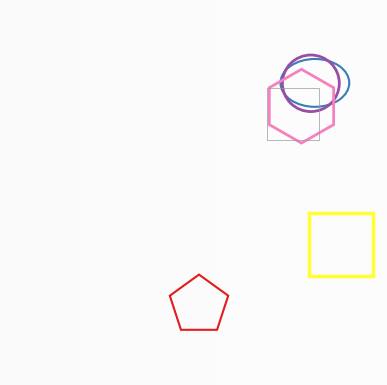[{"shape": "pentagon", "thickness": 1.5, "radius": 0.4, "center": [0.514, 0.207]}, {"shape": "oval", "thickness": 1.5, "radius": 0.44, "center": [0.813, 0.785]}, {"shape": "circle", "thickness": 2, "radius": 0.37, "center": [0.802, 0.784]}, {"shape": "square", "thickness": 2.5, "radius": 0.41, "center": [0.88, 0.366]}, {"shape": "hexagon", "thickness": 2, "radius": 0.48, "center": [0.778, 0.724]}, {"shape": "square", "thickness": 0.5, "radius": 0.34, "center": [0.756, 0.703]}]